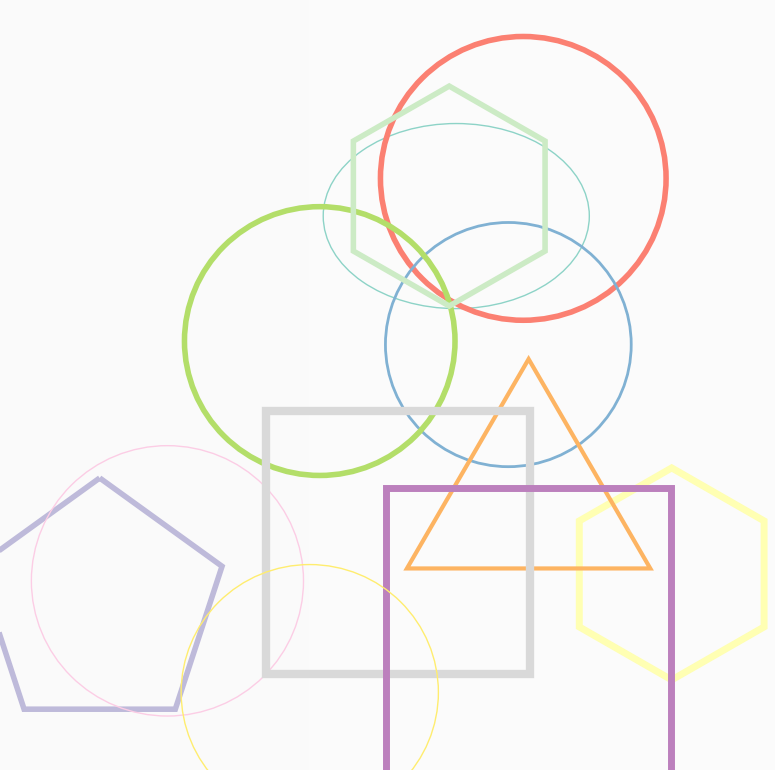[{"shape": "oval", "thickness": 0.5, "radius": 0.86, "center": [0.589, 0.719]}, {"shape": "hexagon", "thickness": 2.5, "radius": 0.69, "center": [0.867, 0.255]}, {"shape": "pentagon", "thickness": 2, "radius": 0.83, "center": [0.129, 0.213]}, {"shape": "circle", "thickness": 2, "radius": 0.92, "center": [0.675, 0.768]}, {"shape": "circle", "thickness": 1, "radius": 0.79, "center": [0.656, 0.552]}, {"shape": "triangle", "thickness": 1.5, "radius": 0.91, "center": [0.682, 0.352]}, {"shape": "circle", "thickness": 2, "radius": 0.87, "center": [0.413, 0.557]}, {"shape": "circle", "thickness": 0.5, "radius": 0.88, "center": [0.216, 0.246]}, {"shape": "square", "thickness": 3, "radius": 0.85, "center": [0.514, 0.296]}, {"shape": "square", "thickness": 2.5, "radius": 0.92, "center": [0.682, 0.182]}, {"shape": "hexagon", "thickness": 2, "radius": 0.71, "center": [0.58, 0.745]}, {"shape": "circle", "thickness": 0.5, "radius": 0.83, "center": [0.4, 0.101]}]